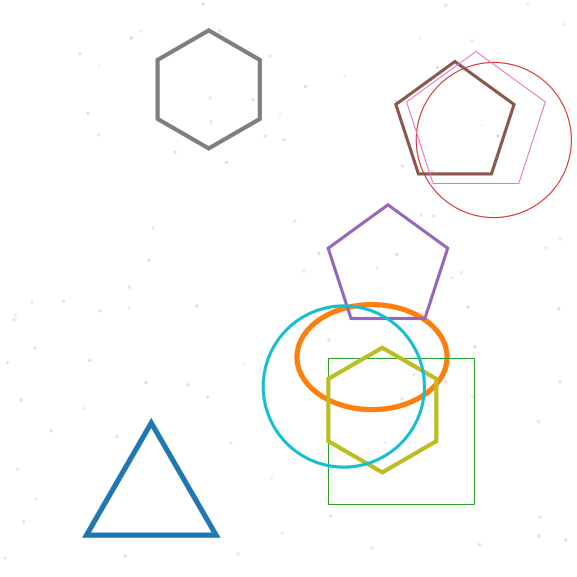[{"shape": "triangle", "thickness": 2.5, "radius": 0.65, "center": [0.262, 0.137]}, {"shape": "oval", "thickness": 2.5, "radius": 0.65, "center": [0.644, 0.381]}, {"shape": "square", "thickness": 0.5, "radius": 0.63, "center": [0.694, 0.252]}, {"shape": "circle", "thickness": 0.5, "radius": 0.67, "center": [0.855, 0.757]}, {"shape": "pentagon", "thickness": 1.5, "radius": 0.54, "center": [0.672, 0.536]}, {"shape": "pentagon", "thickness": 1.5, "radius": 0.54, "center": [0.788, 0.785]}, {"shape": "pentagon", "thickness": 0.5, "radius": 0.63, "center": [0.824, 0.784]}, {"shape": "hexagon", "thickness": 2, "radius": 0.51, "center": [0.361, 0.844]}, {"shape": "hexagon", "thickness": 2, "radius": 0.54, "center": [0.662, 0.289]}, {"shape": "circle", "thickness": 1.5, "radius": 0.7, "center": [0.595, 0.33]}]